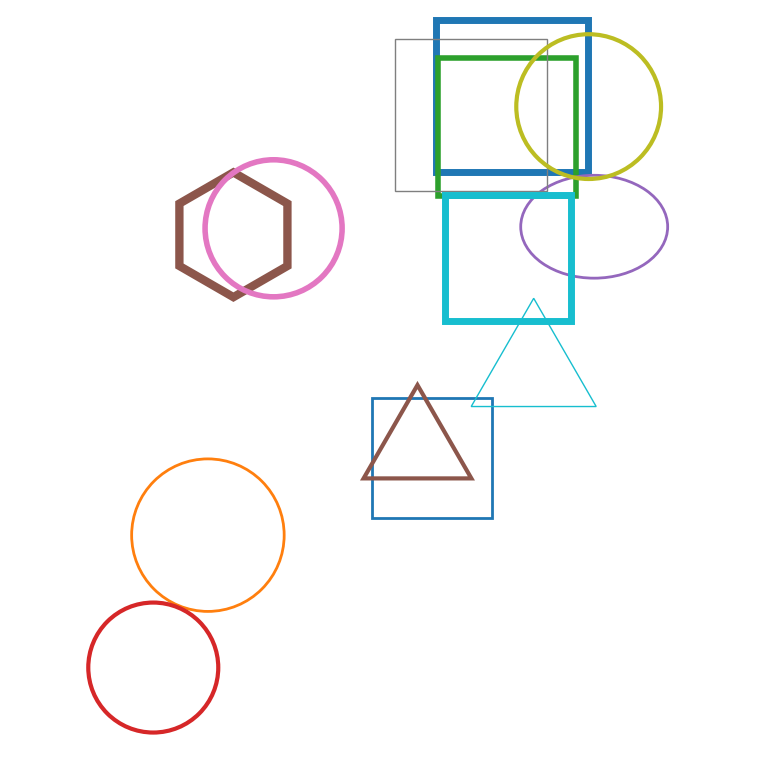[{"shape": "square", "thickness": 2.5, "radius": 0.49, "center": [0.665, 0.875]}, {"shape": "square", "thickness": 1, "radius": 0.39, "center": [0.561, 0.405]}, {"shape": "circle", "thickness": 1, "radius": 0.5, "center": [0.27, 0.305]}, {"shape": "square", "thickness": 2, "radius": 0.45, "center": [0.659, 0.835]}, {"shape": "circle", "thickness": 1.5, "radius": 0.42, "center": [0.199, 0.133]}, {"shape": "oval", "thickness": 1, "radius": 0.48, "center": [0.772, 0.706]}, {"shape": "triangle", "thickness": 1.5, "radius": 0.4, "center": [0.542, 0.419]}, {"shape": "hexagon", "thickness": 3, "radius": 0.41, "center": [0.303, 0.695]}, {"shape": "circle", "thickness": 2, "radius": 0.44, "center": [0.355, 0.704]}, {"shape": "square", "thickness": 0.5, "radius": 0.49, "center": [0.611, 0.851]}, {"shape": "circle", "thickness": 1.5, "radius": 0.47, "center": [0.765, 0.862]}, {"shape": "triangle", "thickness": 0.5, "radius": 0.47, "center": [0.693, 0.519]}, {"shape": "square", "thickness": 2.5, "radius": 0.41, "center": [0.66, 0.664]}]